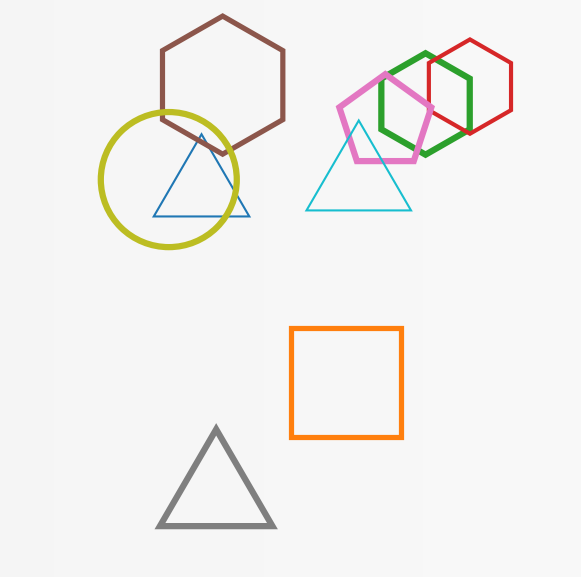[{"shape": "triangle", "thickness": 1, "radius": 0.47, "center": [0.347, 0.672]}, {"shape": "square", "thickness": 2.5, "radius": 0.47, "center": [0.595, 0.336]}, {"shape": "hexagon", "thickness": 3, "radius": 0.44, "center": [0.732, 0.819]}, {"shape": "hexagon", "thickness": 2, "radius": 0.41, "center": [0.809, 0.849]}, {"shape": "hexagon", "thickness": 2.5, "radius": 0.6, "center": [0.383, 0.852]}, {"shape": "pentagon", "thickness": 3, "radius": 0.42, "center": [0.663, 0.787]}, {"shape": "triangle", "thickness": 3, "radius": 0.56, "center": [0.372, 0.144]}, {"shape": "circle", "thickness": 3, "radius": 0.58, "center": [0.29, 0.688]}, {"shape": "triangle", "thickness": 1, "radius": 0.52, "center": [0.617, 0.687]}]